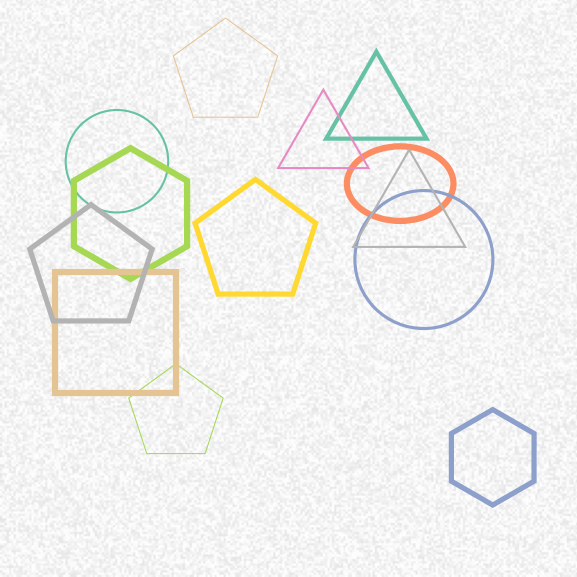[{"shape": "circle", "thickness": 1, "radius": 0.44, "center": [0.203, 0.72]}, {"shape": "triangle", "thickness": 2, "radius": 0.5, "center": [0.652, 0.809]}, {"shape": "oval", "thickness": 3, "radius": 0.46, "center": [0.693, 0.681]}, {"shape": "circle", "thickness": 1.5, "radius": 0.6, "center": [0.734, 0.55]}, {"shape": "hexagon", "thickness": 2.5, "radius": 0.41, "center": [0.853, 0.207]}, {"shape": "triangle", "thickness": 1, "radius": 0.45, "center": [0.56, 0.753]}, {"shape": "pentagon", "thickness": 0.5, "radius": 0.43, "center": [0.305, 0.283]}, {"shape": "hexagon", "thickness": 3, "radius": 0.57, "center": [0.226, 0.629]}, {"shape": "pentagon", "thickness": 2.5, "radius": 0.55, "center": [0.442, 0.579]}, {"shape": "square", "thickness": 3, "radius": 0.52, "center": [0.2, 0.423]}, {"shape": "pentagon", "thickness": 0.5, "radius": 0.47, "center": [0.391, 0.873]}, {"shape": "pentagon", "thickness": 2.5, "radius": 0.56, "center": [0.158, 0.533]}, {"shape": "triangle", "thickness": 1, "radius": 0.56, "center": [0.709, 0.628]}]